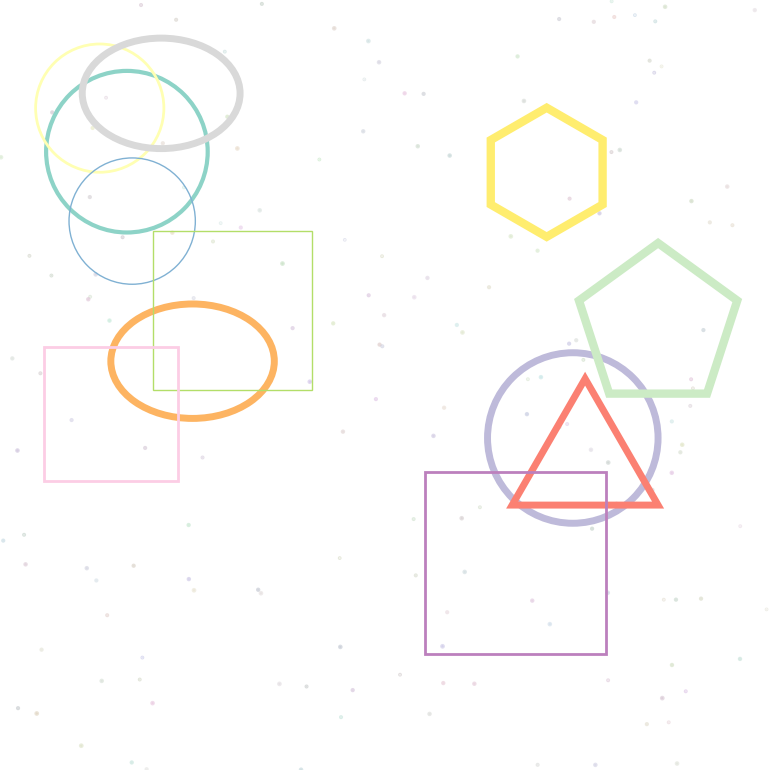[{"shape": "circle", "thickness": 1.5, "radius": 0.52, "center": [0.165, 0.803]}, {"shape": "circle", "thickness": 1, "radius": 0.42, "center": [0.13, 0.86]}, {"shape": "circle", "thickness": 2.5, "radius": 0.55, "center": [0.744, 0.431]}, {"shape": "triangle", "thickness": 2.5, "radius": 0.55, "center": [0.76, 0.399]}, {"shape": "circle", "thickness": 0.5, "radius": 0.41, "center": [0.172, 0.713]}, {"shape": "oval", "thickness": 2.5, "radius": 0.53, "center": [0.25, 0.531]}, {"shape": "square", "thickness": 0.5, "radius": 0.52, "center": [0.302, 0.597]}, {"shape": "square", "thickness": 1, "radius": 0.43, "center": [0.144, 0.462]}, {"shape": "oval", "thickness": 2.5, "radius": 0.51, "center": [0.209, 0.879]}, {"shape": "square", "thickness": 1, "radius": 0.59, "center": [0.669, 0.269]}, {"shape": "pentagon", "thickness": 3, "radius": 0.54, "center": [0.855, 0.576]}, {"shape": "hexagon", "thickness": 3, "radius": 0.42, "center": [0.71, 0.776]}]